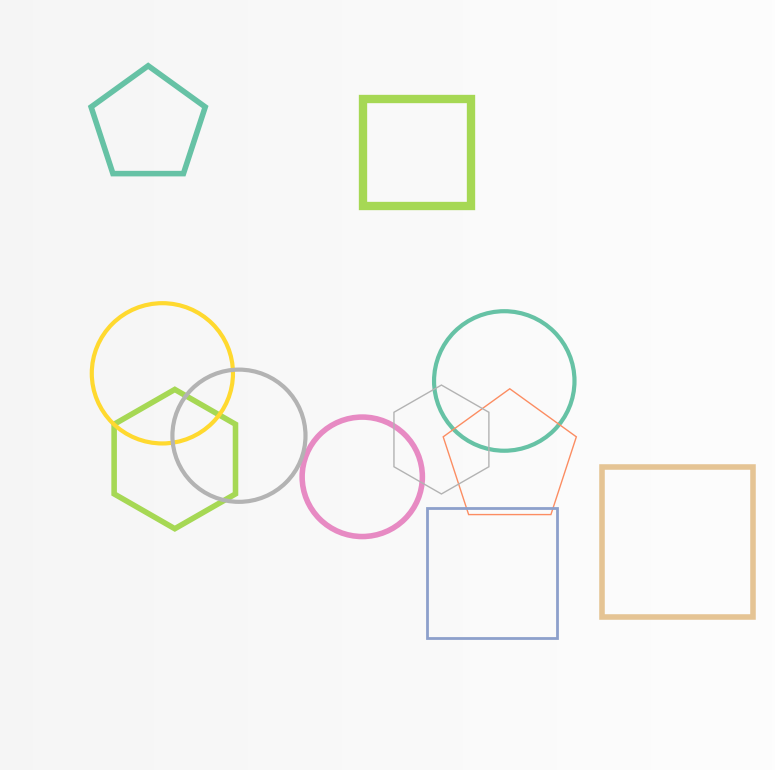[{"shape": "circle", "thickness": 1.5, "radius": 0.45, "center": [0.651, 0.505]}, {"shape": "pentagon", "thickness": 2, "radius": 0.39, "center": [0.191, 0.837]}, {"shape": "pentagon", "thickness": 0.5, "radius": 0.45, "center": [0.658, 0.405]}, {"shape": "square", "thickness": 1, "radius": 0.42, "center": [0.635, 0.256]}, {"shape": "circle", "thickness": 2, "radius": 0.39, "center": [0.467, 0.381]}, {"shape": "hexagon", "thickness": 2, "radius": 0.45, "center": [0.226, 0.404]}, {"shape": "square", "thickness": 3, "radius": 0.35, "center": [0.538, 0.802]}, {"shape": "circle", "thickness": 1.5, "radius": 0.46, "center": [0.21, 0.515]}, {"shape": "square", "thickness": 2, "radius": 0.49, "center": [0.874, 0.296]}, {"shape": "circle", "thickness": 1.5, "radius": 0.43, "center": [0.308, 0.434]}, {"shape": "hexagon", "thickness": 0.5, "radius": 0.35, "center": [0.57, 0.429]}]